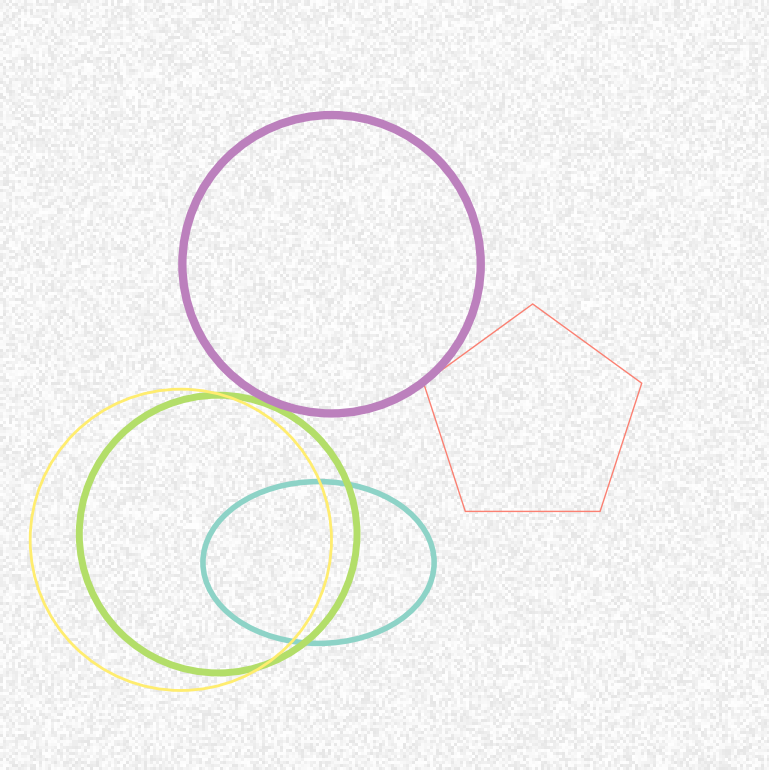[{"shape": "oval", "thickness": 2, "radius": 0.75, "center": [0.414, 0.269]}, {"shape": "pentagon", "thickness": 0.5, "radius": 0.74, "center": [0.692, 0.456]}, {"shape": "circle", "thickness": 2.5, "radius": 0.9, "center": [0.283, 0.306]}, {"shape": "circle", "thickness": 3, "radius": 0.97, "center": [0.431, 0.657]}, {"shape": "circle", "thickness": 1, "radius": 0.98, "center": [0.235, 0.299]}]